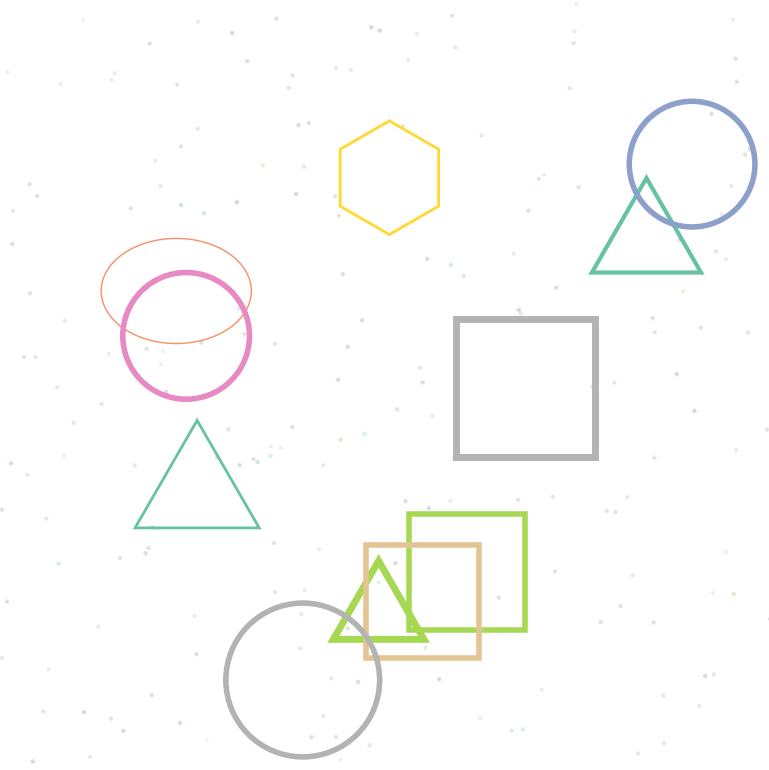[{"shape": "triangle", "thickness": 1, "radius": 0.47, "center": [0.256, 0.361]}, {"shape": "triangle", "thickness": 1.5, "radius": 0.41, "center": [0.84, 0.687]}, {"shape": "oval", "thickness": 0.5, "radius": 0.49, "center": [0.229, 0.622]}, {"shape": "circle", "thickness": 2, "radius": 0.41, "center": [0.899, 0.787]}, {"shape": "circle", "thickness": 2, "radius": 0.41, "center": [0.242, 0.564]}, {"shape": "square", "thickness": 2, "radius": 0.38, "center": [0.606, 0.257]}, {"shape": "triangle", "thickness": 2.5, "radius": 0.34, "center": [0.492, 0.204]}, {"shape": "hexagon", "thickness": 1, "radius": 0.37, "center": [0.506, 0.769]}, {"shape": "square", "thickness": 2, "radius": 0.37, "center": [0.549, 0.219]}, {"shape": "square", "thickness": 2.5, "radius": 0.45, "center": [0.682, 0.496]}, {"shape": "circle", "thickness": 2, "radius": 0.5, "center": [0.393, 0.117]}]